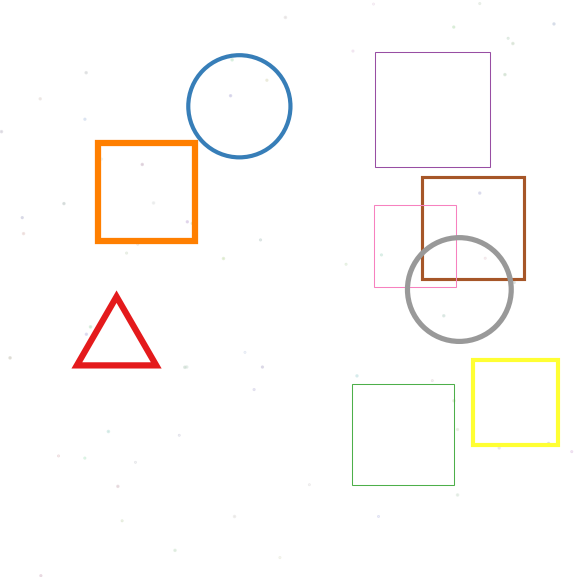[{"shape": "triangle", "thickness": 3, "radius": 0.4, "center": [0.202, 0.406]}, {"shape": "circle", "thickness": 2, "radius": 0.44, "center": [0.414, 0.815]}, {"shape": "square", "thickness": 0.5, "radius": 0.44, "center": [0.698, 0.247]}, {"shape": "square", "thickness": 0.5, "radius": 0.5, "center": [0.749, 0.81]}, {"shape": "square", "thickness": 3, "radius": 0.42, "center": [0.254, 0.666]}, {"shape": "square", "thickness": 2, "radius": 0.37, "center": [0.892, 0.302]}, {"shape": "square", "thickness": 1.5, "radius": 0.44, "center": [0.82, 0.605]}, {"shape": "square", "thickness": 0.5, "radius": 0.35, "center": [0.719, 0.573]}, {"shape": "circle", "thickness": 2.5, "radius": 0.45, "center": [0.795, 0.498]}]